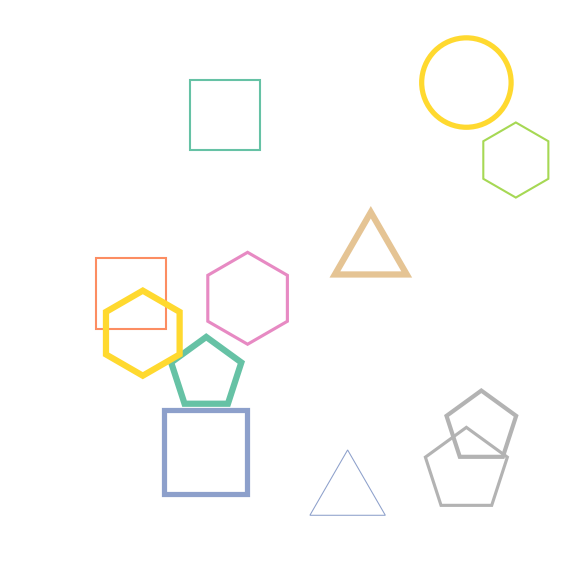[{"shape": "pentagon", "thickness": 3, "radius": 0.32, "center": [0.357, 0.352]}, {"shape": "square", "thickness": 1, "radius": 0.3, "center": [0.39, 0.8]}, {"shape": "square", "thickness": 1, "radius": 0.3, "center": [0.227, 0.491]}, {"shape": "square", "thickness": 2.5, "radius": 0.36, "center": [0.356, 0.216]}, {"shape": "triangle", "thickness": 0.5, "radius": 0.38, "center": [0.602, 0.145]}, {"shape": "hexagon", "thickness": 1.5, "radius": 0.4, "center": [0.429, 0.483]}, {"shape": "hexagon", "thickness": 1, "radius": 0.33, "center": [0.893, 0.722]}, {"shape": "circle", "thickness": 2.5, "radius": 0.39, "center": [0.808, 0.856]}, {"shape": "hexagon", "thickness": 3, "radius": 0.37, "center": [0.247, 0.422]}, {"shape": "triangle", "thickness": 3, "radius": 0.36, "center": [0.642, 0.56]}, {"shape": "pentagon", "thickness": 2, "radius": 0.32, "center": [0.833, 0.259]}, {"shape": "pentagon", "thickness": 1.5, "radius": 0.37, "center": [0.808, 0.184]}]